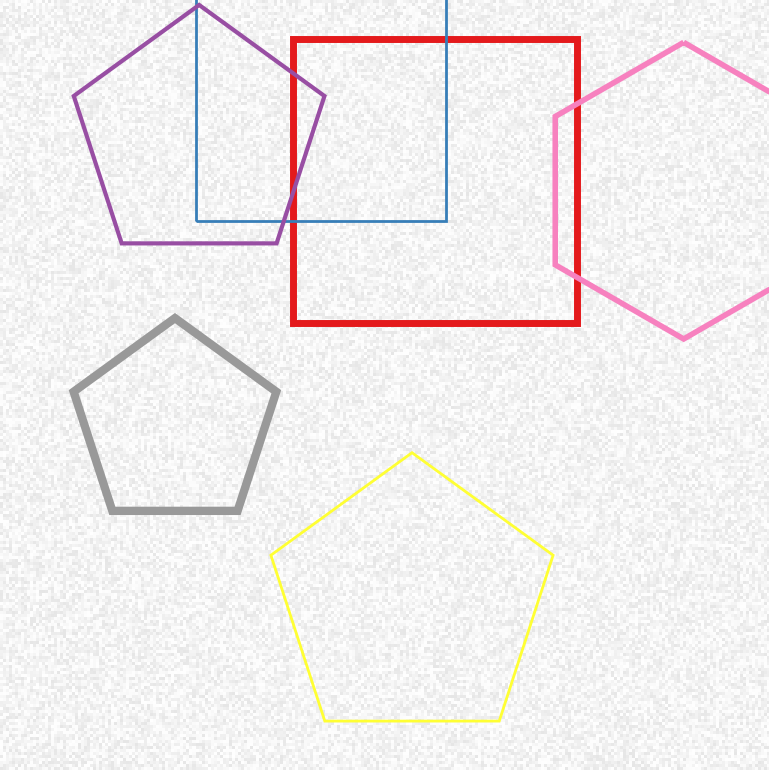[{"shape": "square", "thickness": 2.5, "radius": 0.92, "center": [0.565, 0.765]}, {"shape": "square", "thickness": 1, "radius": 0.81, "center": [0.417, 0.875]}, {"shape": "pentagon", "thickness": 1.5, "radius": 0.86, "center": [0.259, 0.822]}, {"shape": "pentagon", "thickness": 1, "radius": 0.96, "center": [0.535, 0.219]}, {"shape": "hexagon", "thickness": 2, "radius": 0.96, "center": [0.888, 0.752]}, {"shape": "pentagon", "thickness": 3, "radius": 0.69, "center": [0.227, 0.449]}]